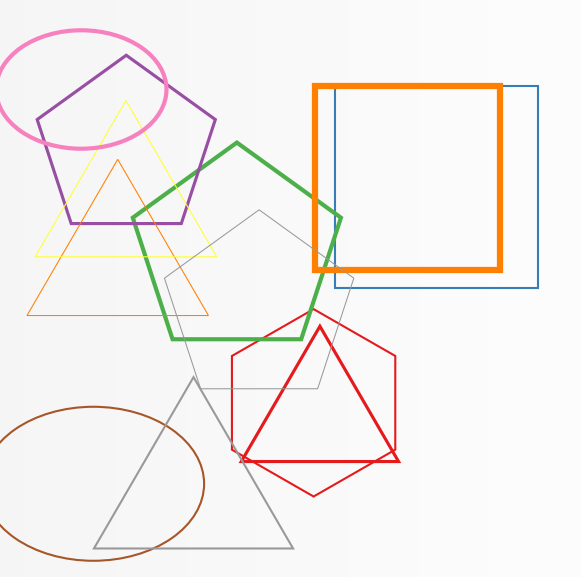[{"shape": "hexagon", "thickness": 1, "radius": 0.81, "center": [0.54, 0.302]}, {"shape": "triangle", "thickness": 1.5, "radius": 0.78, "center": [0.55, 0.278]}, {"shape": "square", "thickness": 1, "radius": 0.87, "center": [0.751, 0.675]}, {"shape": "pentagon", "thickness": 2, "radius": 0.94, "center": [0.408, 0.564]}, {"shape": "pentagon", "thickness": 1.5, "radius": 0.81, "center": [0.217, 0.742]}, {"shape": "square", "thickness": 3, "radius": 0.8, "center": [0.701, 0.69]}, {"shape": "triangle", "thickness": 0.5, "radius": 0.9, "center": [0.203, 0.543]}, {"shape": "triangle", "thickness": 0.5, "radius": 0.9, "center": [0.217, 0.645]}, {"shape": "oval", "thickness": 1, "radius": 0.95, "center": [0.161, 0.161]}, {"shape": "oval", "thickness": 2, "radius": 0.73, "center": [0.14, 0.844]}, {"shape": "triangle", "thickness": 1, "radius": 0.99, "center": [0.333, 0.148]}, {"shape": "pentagon", "thickness": 0.5, "radius": 0.86, "center": [0.446, 0.465]}]